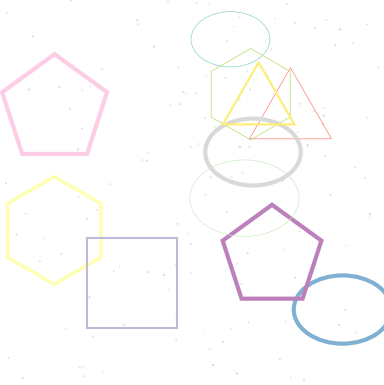[{"shape": "oval", "thickness": 0.5, "radius": 0.51, "center": [0.599, 0.898]}, {"shape": "hexagon", "thickness": 2.5, "radius": 0.7, "center": [0.141, 0.401]}, {"shape": "square", "thickness": 1.5, "radius": 0.59, "center": [0.342, 0.264]}, {"shape": "triangle", "thickness": 0.5, "radius": 0.62, "center": [0.754, 0.701]}, {"shape": "oval", "thickness": 3, "radius": 0.63, "center": [0.89, 0.196]}, {"shape": "hexagon", "thickness": 0.5, "radius": 0.59, "center": [0.651, 0.755]}, {"shape": "pentagon", "thickness": 3, "radius": 0.72, "center": [0.142, 0.716]}, {"shape": "oval", "thickness": 3, "radius": 0.62, "center": [0.657, 0.605]}, {"shape": "pentagon", "thickness": 3, "radius": 0.67, "center": [0.707, 0.333]}, {"shape": "oval", "thickness": 0.5, "radius": 0.71, "center": [0.635, 0.485]}, {"shape": "triangle", "thickness": 1.5, "radius": 0.54, "center": [0.672, 0.73]}]